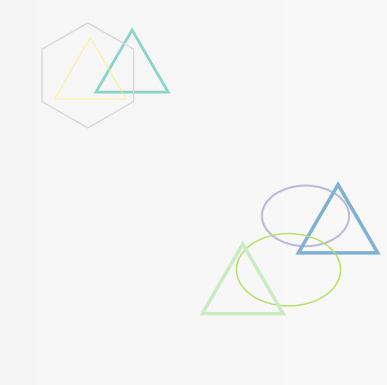[{"shape": "triangle", "thickness": 2, "radius": 0.54, "center": [0.341, 0.814]}, {"shape": "oval", "thickness": 1.5, "radius": 0.56, "center": [0.788, 0.439]}, {"shape": "triangle", "thickness": 2.5, "radius": 0.59, "center": [0.872, 0.402]}, {"shape": "oval", "thickness": 1, "radius": 0.67, "center": [0.745, 0.299]}, {"shape": "hexagon", "thickness": 1, "radius": 0.68, "center": [0.227, 0.804]}, {"shape": "triangle", "thickness": 2.5, "radius": 0.6, "center": [0.626, 0.246]}, {"shape": "triangle", "thickness": 0.5, "radius": 0.53, "center": [0.233, 0.796]}]